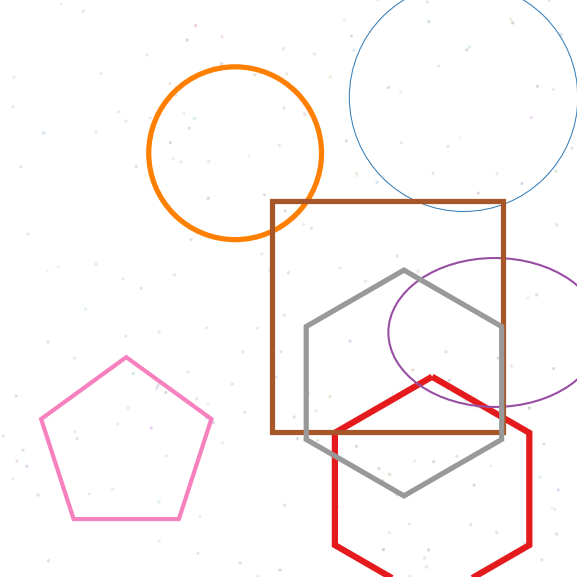[{"shape": "hexagon", "thickness": 3, "radius": 0.97, "center": [0.748, 0.152]}, {"shape": "circle", "thickness": 0.5, "radius": 0.99, "center": [0.803, 0.831]}, {"shape": "oval", "thickness": 1, "radius": 0.92, "center": [0.857, 0.423]}, {"shape": "circle", "thickness": 2.5, "radius": 0.75, "center": [0.407, 0.734]}, {"shape": "square", "thickness": 2.5, "radius": 1.0, "center": [0.671, 0.452]}, {"shape": "pentagon", "thickness": 2, "radius": 0.78, "center": [0.219, 0.226]}, {"shape": "hexagon", "thickness": 2.5, "radius": 0.98, "center": [0.699, 0.336]}]